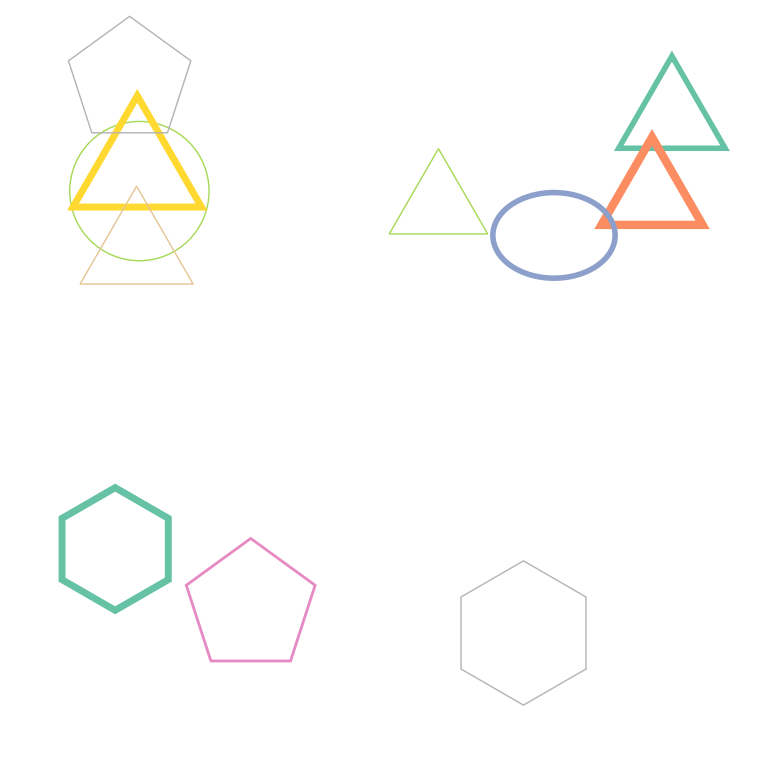[{"shape": "hexagon", "thickness": 2.5, "radius": 0.4, "center": [0.15, 0.287]}, {"shape": "triangle", "thickness": 2, "radius": 0.4, "center": [0.873, 0.847]}, {"shape": "triangle", "thickness": 3, "radius": 0.38, "center": [0.847, 0.746]}, {"shape": "oval", "thickness": 2, "radius": 0.4, "center": [0.719, 0.694]}, {"shape": "pentagon", "thickness": 1, "radius": 0.44, "center": [0.326, 0.213]}, {"shape": "triangle", "thickness": 0.5, "radius": 0.37, "center": [0.569, 0.733]}, {"shape": "circle", "thickness": 0.5, "radius": 0.45, "center": [0.181, 0.752]}, {"shape": "triangle", "thickness": 2.5, "radius": 0.48, "center": [0.178, 0.779]}, {"shape": "triangle", "thickness": 0.5, "radius": 0.42, "center": [0.177, 0.673]}, {"shape": "pentagon", "thickness": 0.5, "radius": 0.42, "center": [0.168, 0.895]}, {"shape": "hexagon", "thickness": 0.5, "radius": 0.47, "center": [0.68, 0.178]}]